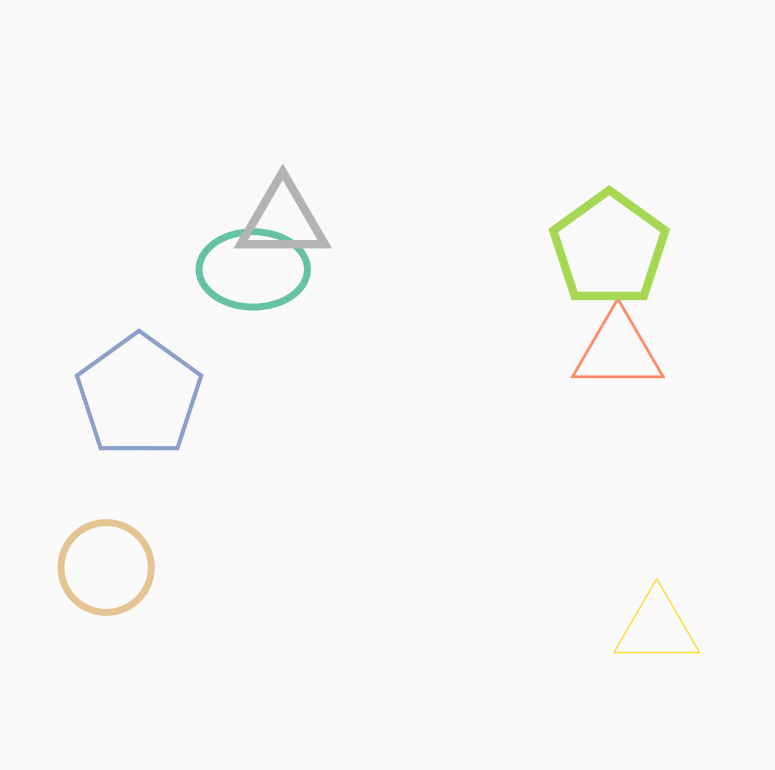[{"shape": "oval", "thickness": 2.5, "radius": 0.35, "center": [0.327, 0.65]}, {"shape": "triangle", "thickness": 1, "radius": 0.34, "center": [0.797, 0.544]}, {"shape": "pentagon", "thickness": 1.5, "radius": 0.42, "center": [0.179, 0.486]}, {"shape": "pentagon", "thickness": 3, "radius": 0.38, "center": [0.786, 0.677]}, {"shape": "triangle", "thickness": 0.5, "radius": 0.32, "center": [0.847, 0.184]}, {"shape": "circle", "thickness": 2.5, "radius": 0.29, "center": [0.137, 0.263]}, {"shape": "triangle", "thickness": 3, "radius": 0.31, "center": [0.365, 0.714]}]